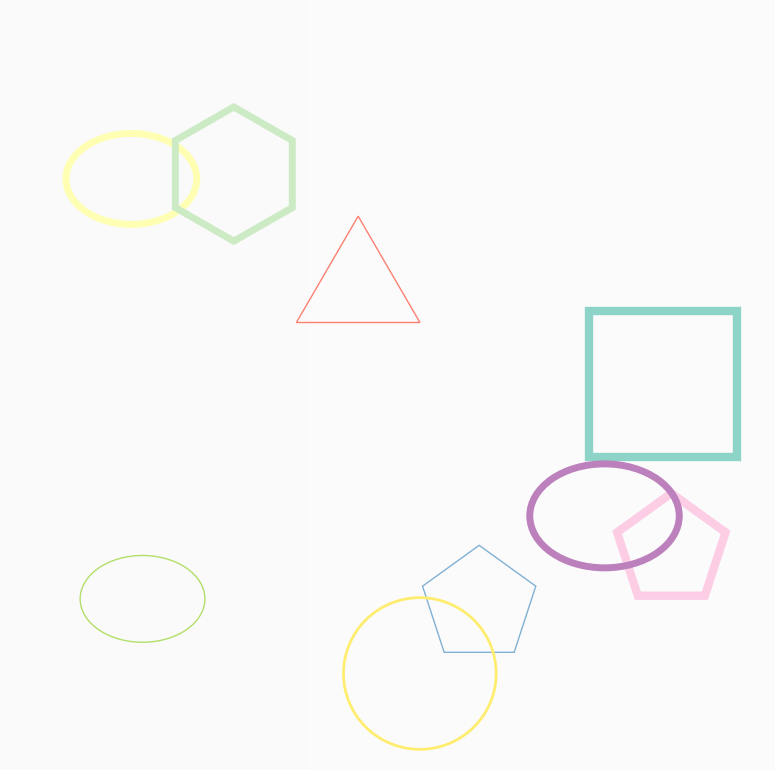[{"shape": "square", "thickness": 3, "radius": 0.48, "center": [0.855, 0.501]}, {"shape": "oval", "thickness": 2.5, "radius": 0.42, "center": [0.169, 0.768]}, {"shape": "triangle", "thickness": 0.5, "radius": 0.46, "center": [0.462, 0.627]}, {"shape": "pentagon", "thickness": 0.5, "radius": 0.38, "center": [0.618, 0.215]}, {"shape": "oval", "thickness": 0.5, "radius": 0.4, "center": [0.184, 0.222]}, {"shape": "pentagon", "thickness": 3, "radius": 0.37, "center": [0.866, 0.286]}, {"shape": "oval", "thickness": 2.5, "radius": 0.48, "center": [0.78, 0.33]}, {"shape": "hexagon", "thickness": 2.5, "radius": 0.44, "center": [0.302, 0.774]}, {"shape": "circle", "thickness": 1, "radius": 0.49, "center": [0.542, 0.125]}]